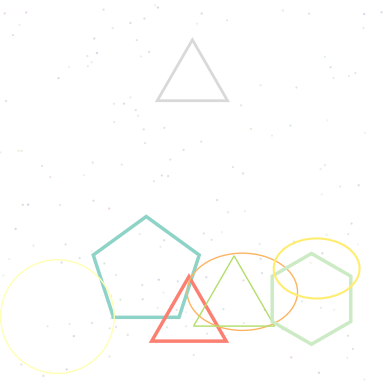[{"shape": "pentagon", "thickness": 2.5, "radius": 0.72, "center": [0.38, 0.293]}, {"shape": "circle", "thickness": 1, "radius": 0.74, "center": [0.149, 0.178]}, {"shape": "triangle", "thickness": 2.5, "radius": 0.56, "center": [0.491, 0.17]}, {"shape": "oval", "thickness": 1, "radius": 0.72, "center": [0.629, 0.242]}, {"shape": "triangle", "thickness": 1, "radius": 0.61, "center": [0.608, 0.214]}, {"shape": "triangle", "thickness": 2, "radius": 0.53, "center": [0.5, 0.791]}, {"shape": "hexagon", "thickness": 2.5, "radius": 0.59, "center": [0.809, 0.224]}, {"shape": "oval", "thickness": 1.5, "radius": 0.56, "center": [0.822, 0.303]}]